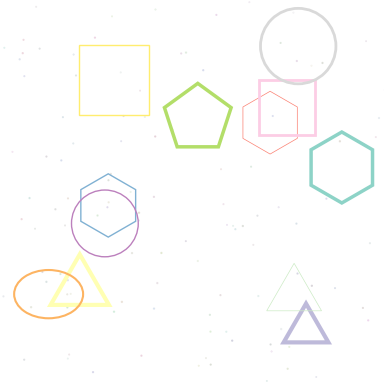[{"shape": "hexagon", "thickness": 2.5, "radius": 0.46, "center": [0.888, 0.565]}, {"shape": "triangle", "thickness": 3, "radius": 0.44, "center": [0.207, 0.252]}, {"shape": "triangle", "thickness": 3, "radius": 0.34, "center": [0.795, 0.144]}, {"shape": "hexagon", "thickness": 0.5, "radius": 0.41, "center": [0.702, 0.681]}, {"shape": "hexagon", "thickness": 1, "radius": 0.41, "center": [0.281, 0.466]}, {"shape": "oval", "thickness": 1.5, "radius": 0.45, "center": [0.126, 0.236]}, {"shape": "pentagon", "thickness": 2.5, "radius": 0.46, "center": [0.514, 0.692]}, {"shape": "square", "thickness": 2, "radius": 0.36, "center": [0.746, 0.72]}, {"shape": "circle", "thickness": 2, "radius": 0.49, "center": [0.775, 0.88]}, {"shape": "circle", "thickness": 1, "radius": 0.43, "center": [0.272, 0.42]}, {"shape": "triangle", "thickness": 0.5, "radius": 0.41, "center": [0.764, 0.234]}, {"shape": "square", "thickness": 1, "radius": 0.45, "center": [0.296, 0.793]}]